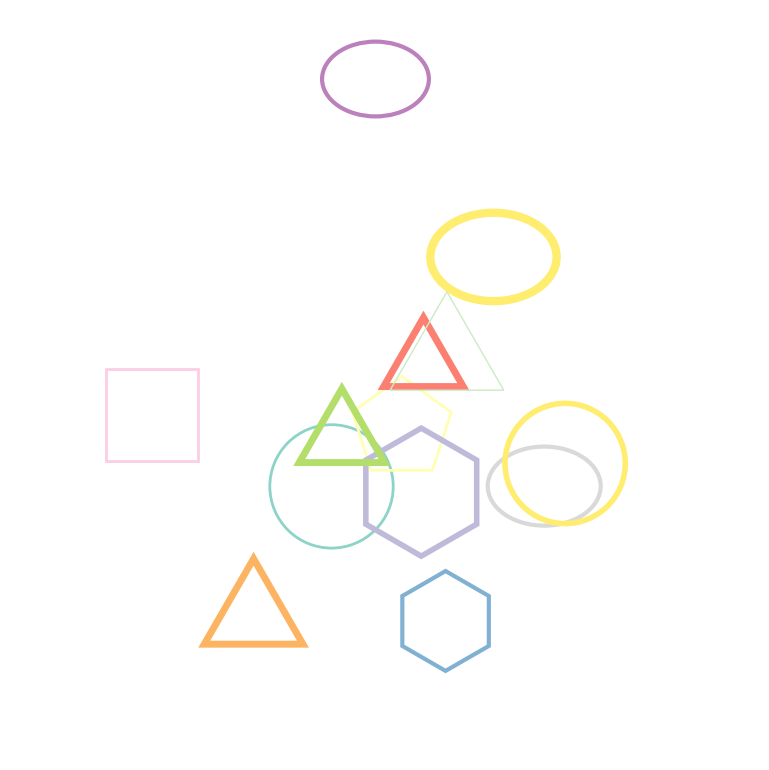[{"shape": "circle", "thickness": 1, "radius": 0.4, "center": [0.431, 0.368]}, {"shape": "pentagon", "thickness": 1, "radius": 0.34, "center": [0.522, 0.444]}, {"shape": "hexagon", "thickness": 2, "radius": 0.42, "center": [0.547, 0.361]}, {"shape": "triangle", "thickness": 2.5, "radius": 0.3, "center": [0.55, 0.528]}, {"shape": "hexagon", "thickness": 1.5, "radius": 0.32, "center": [0.579, 0.194]}, {"shape": "triangle", "thickness": 2.5, "radius": 0.37, "center": [0.329, 0.2]}, {"shape": "triangle", "thickness": 2.5, "radius": 0.32, "center": [0.444, 0.431]}, {"shape": "square", "thickness": 1, "radius": 0.3, "center": [0.197, 0.461]}, {"shape": "oval", "thickness": 1.5, "radius": 0.37, "center": [0.707, 0.369]}, {"shape": "oval", "thickness": 1.5, "radius": 0.35, "center": [0.488, 0.897]}, {"shape": "triangle", "thickness": 0.5, "radius": 0.43, "center": [0.58, 0.536]}, {"shape": "oval", "thickness": 3, "radius": 0.41, "center": [0.641, 0.666]}, {"shape": "circle", "thickness": 2, "radius": 0.39, "center": [0.734, 0.398]}]